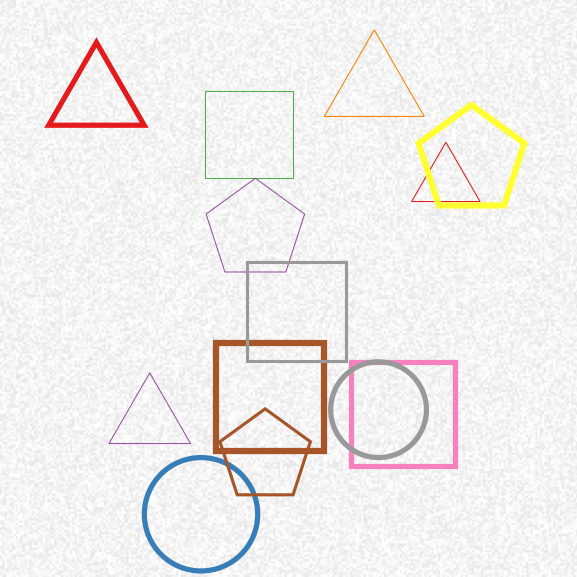[{"shape": "triangle", "thickness": 0.5, "radius": 0.34, "center": [0.772, 0.684]}, {"shape": "triangle", "thickness": 2.5, "radius": 0.48, "center": [0.167, 0.83]}, {"shape": "circle", "thickness": 2.5, "radius": 0.49, "center": [0.348, 0.109]}, {"shape": "square", "thickness": 0.5, "radius": 0.38, "center": [0.431, 0.766]}, {"shape": "pentagon", "thickness": 0.5, "radius": 0.45, "center": [0.442, 0.601]}, {"shape": "triangle", "thickness": 0.5, "radius": 0.41, "center": [0.259, 0.272]}, {"shape": "triangle", "thickness": 0.5, "radius": 0.5, "center": [0.648, 0.847]}, {"shape": "pentagon", "thickness": 3, "radius": 0.48, "center": [0.816, 0.721]}, {"shape": "square", "thickness": 3, "radius": 0.47, "center": [0.468, 0.311]}, {"shape": "pentagon", "thickness": 1.5, "radius": 0.41, "center": [0.459, 0.209]}, {"shape": "square", "thickness": 2.5, "radius": 0.45, "center": [0.698, 0.282]}, {"shape": "circle", "thickness": 2.5, "radius": 0.41, "center": [0.656, 0.29]}, {"shape": "square", "thickness": 1.5, "radius": 0.43, "center": [0.513, 0.459]}]